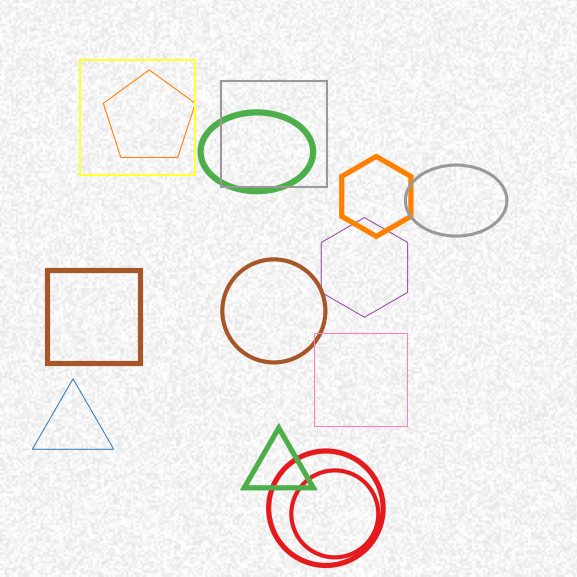[{"shape": "circle", "thickness": 2, "radius": 0.38, "center": [0.58, 0.109]}, {"shape": "circle", "thickness": 2.5, "radius": 0.5, "center": [0.564, 0.119]}, {"shape": "triangle", "thickness": 0.5, "radius": 0.41, "center": [0.126, 0.262]}, {"shape": "triangle", "thickness": 2.5, "radius": 0.35, "center": [0.483, 0.189]}, {"shape": "oval", "thickness": 3, "radius": 0.49, "center": [0.445, 0.736]}, {"shape": "hexagon", "thickness": 0.5, "radius": 0.43, "center": [0.631, 0.536]}, {"shape": "hexagon", "thickness": 2.5, "radius": 0.35, "center": [0.652, 0.659]}, {"shape": "pentagon", "thickness": 0.5, "radius": 0.42, "center": [0.259, 0.794]}, {"shape": "square", "thickness": 1, "radius": 0.5, "center": [0.238, 0.796]}, {"shape": "square", "thickness": 2.5, "radius": 0.41, "center": [0.162, 0.451]}, {"shape": "circle", "thickness": 2, "radius": 0.45, "center": [0.474, 0.461]}, {"shape": "square", "thickness": 0.5, "radius": 0.4, "center": [0.624, 0.342]}, {"shape": "oval", "thickness": 1.5, "radius": 0.44, "center": [0.79, 0.652]}, {"shape": "square", "thickness": 1, "radius": 0.46, "center": [0.475, 0.768]}]